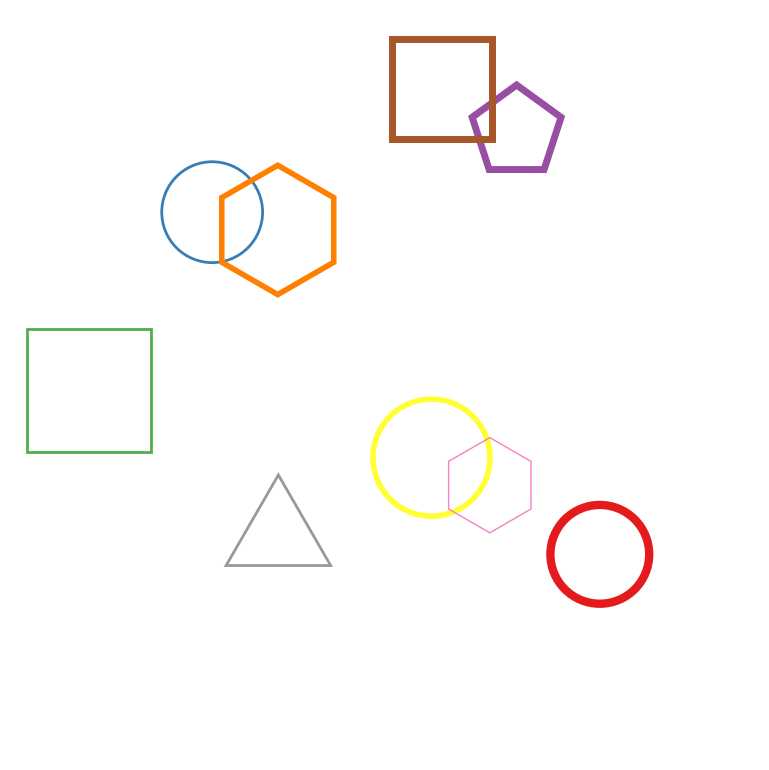[{"shape": "circle", "thickness": 3, "radius": 0.32, "center": [0.779, 0.28]}, {"shape": "circle", "thickness": 1, "radius": 0.33, "center": [0.276, 0.724]}, {"shape": "square", "thickness": 1, "radius": 0.4, "center": [0.116, 0.493]}, {"shape": "pentagon", "thickness": 2.5, "radius": 0.3, "center": [0.671, 0.829]}, {"shape": "hexagon", "thickness": 2, "radius": 0.42, "center": [0.361, 0.701]}, {"shape": "circle", "thickness": 2, "radius": 0.38, "center": [0.56, 0.406]}, {"shape": "square", "thickness": 2.5, "radius": 0.33, "center": [0.574, 0.884]}, {"shape": "hexagon", "thickness": 0.5, "radius": 0.31, "center": [0.636, 0.37]}, {"shape": "triangle", "thickness": 1, "radius": 0.39, "center": [0.362, 0.305]}]